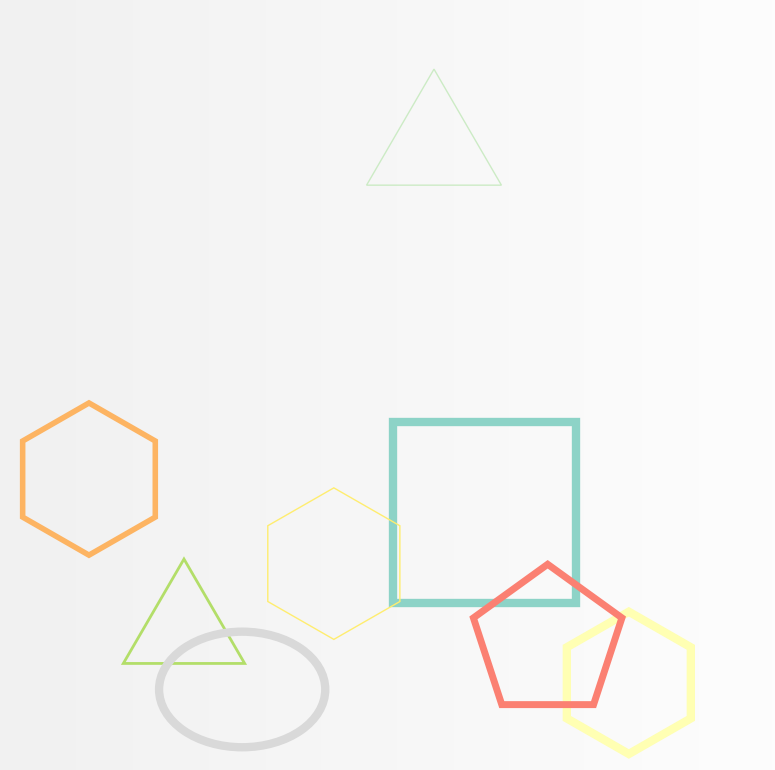[{"shape": "square", "thickness": 3, "radius": 0.59, "center": [0.625, 0.334]}, {"shape": "hexagon", "thickness": 3, "radius": 0.46, "center": [0.811, 0.113]}, {"shape": "pentagon", "thickness": 2.5, "radius": 0.5, "center": [0.707, 0.166]}, {"shape": "hexagon", "thickness": 2, "radius": 0.49, "center": [0.115, 0.378]}, {"shape": "triangle", "thickness": 1, "radius": 0.45, "center": [0.237, 0.184]}, {"shape": "oval", "thickness": 3, "radius": 0.54, "center": [0.312, 0.105]}, {"shape": "triangle", "thickness": 0.5, "radius": 0.5, "center": [0.56, 0.81]}, {"shape": "hexagon", "thickness": 0.5, "radius": 0.49, "center": [0.431, 0.268]}]